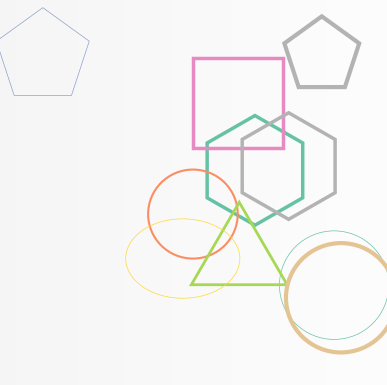[{"shape": "hexagon", "thickness": 2.5, "radius": 0.71, "center": [0.658, 0.557]}, {"shape": "circle", "thickness": 0.5, "radius": 0.7, "center": [0.862, 0.259]}, {"shape": "circle", "thickness": 1.5, "radius": 0.58, "center": [0.498, 0.444]}, {"shape": "pentagon", "thickness": 0.5, "radius": 0.63, "center": [0.11, 0.854]}, {"shape": "square", "thickness": 2.5, "radius": 0.58, "center": [0.614, 0.732]}, {"shape": "triangle", "thickness": 2, "radius": 0.71, "center": [0.617, 0.332]}, {"shape": "oval", "thickness": 0.5, "radius": 0.74, "center": [0.472, 0.328]}, {"shape": "circle", "thickness": 3, "radius": 0.71, "center": [0.88, 0.227]}, {"shape": "pentagon", "thickness": 3, "radius": 0.51, "center": [0.83, 0.856]}, {"shape": "hexagon", "thickness": 2.5, "radius": 0.69, "center": [0.745, 0.569]}]